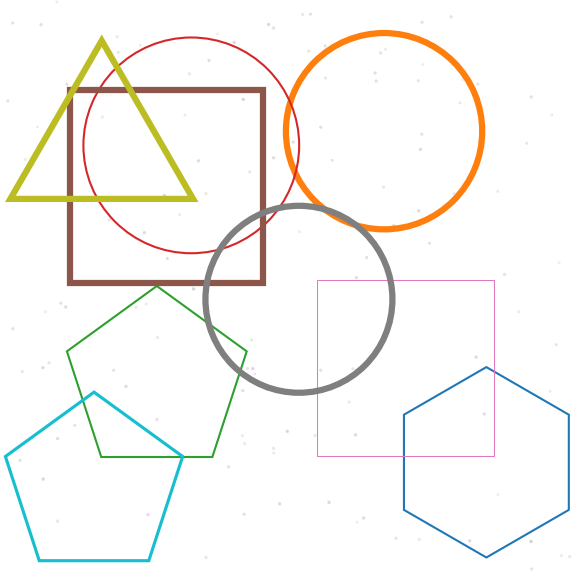[{"shape": "hexagon", "thickness": 1, "radius": 0.82, "center": [0.842, 0.199]}, {"shape": "circle", "thickness": 3, "radius": 0.85, "center": [0.665, 0.772]}, {"shape": "pentagon", "thickness": 1, "radius": 0.82, "center": [0.272, 0.34]}, {"shape": "circle", "thickness": 1, "radius": 0.93, "center": [0.331, 0.747]}, {"shape": "square", "thickness": 3, "radius": 0.84, "center": [0.289, 0.676]}, {"shape": "square", "thickness": 0.5, "radius": 0.76, "center": [0.702, 0.362]}, {"shape": "circle", "thickness": 3, "radius": 0.81, "center": [0.518, 0.481]}, {"shape": "triangle", "thickness": 3, "radius": 0.91, "center": [0.176, 0.746]}, {"shape": "pentagon", "thickness": 1.5, "radius": 0.81, "center": [0.163, 0.159]}]